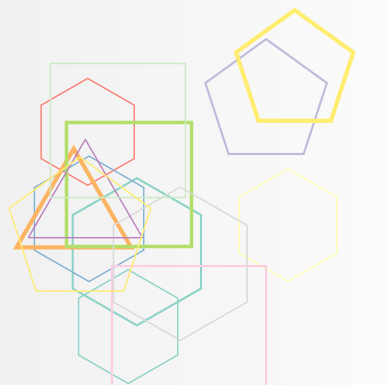[{"shape": "hexagon", "thickness": 1.5, "radius": 0.96, "center": [0.353, 0.346]}, {"shape": "hexagon", "thickness": 1, "radius": 0.74, "center": [0.331, 0.152]}, {"shape": "hexagon", "thickness": 1, "radius": 0.73, "center": [0.743, 0.415]}, {"shape": "pentagon", "thickness": 1.5, "radius": 0.82, "center": [0.687, 0.733]}, {"shape": "hexagon", "thickness": 1, "radius": 0.69, "center": [0.226, 0.657]}, {"shape": "hexagon", "thickness": 1, "radius": 0.81, "center": [0.23, 0.432]}, {"shape": "triangle", "thickness": 3, "radius": 0.85, "center": [0.19, 0.443]}, {"shape": "square", "thickness": 2.5, "radius": 0.81, "center": [0.331, 0.522]}, {"shape": "square", "thickness": 1.5, "radius": 1.0, "center": [0.487, 0.109]}, {"shape": "hexagon", "thickness": 1, "radius": 1.0, "center": [0.465, 0.315]}, {"shape": "triangle", "thickness": 1, "radius": 0.85, "center": [0.22, 0.468]}, {"shape": "square", "thickness": 1, "radius": 0.87, "center": [0.303, 0.663]}, {"shape": "pentagon", "thickness": 3, "radius": 0.79, "center": [0.761, 0.815]}, {"shape": "pentagon", "thickness": 1, "radius": 0.96, "center": [0.206, 0.4]}]